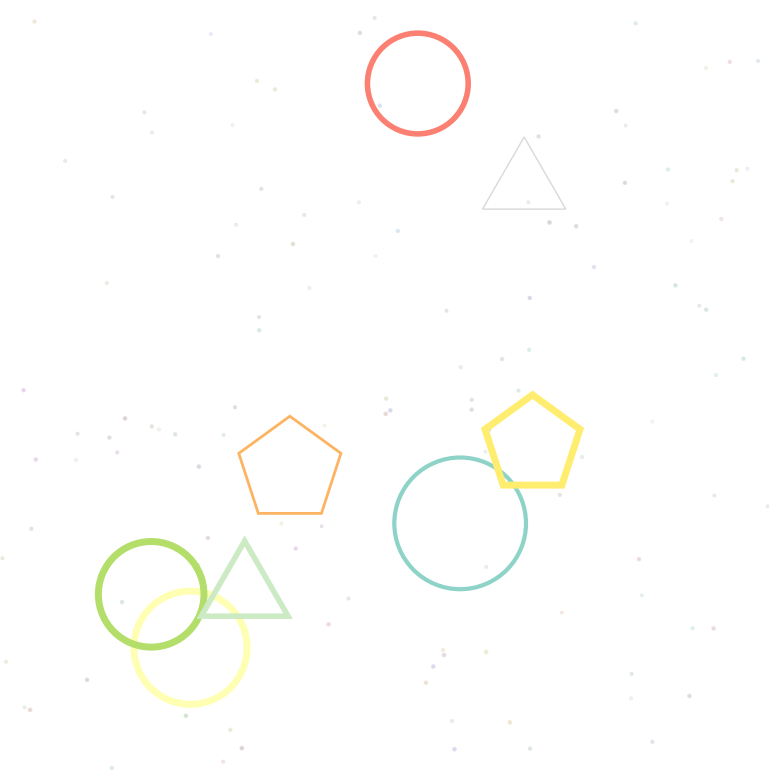[{"shape": "circle", "thickness": 1.5, "radius": 0.43, "center": [0.598, 0.32]}, {"shape": "circle", "thickness": 2.5, "radius": 0.37, "center": [0.247, 0.159]}, {"shape": "circle", "thickness": 2, "radius": 0.33, "center": [0.543, 0.892]}, {"shape": "pentagon", "thickness": 1, "radius": 0.35, "center": [0.376, 0.39]}, {"shape": "circle", "thickness": 2.5, "radius": 0.34, "center": [0.196, 0.228]}, {"shape": "triangle", "thickness": 0.5, "radius": 0.31, "center": [0.681, 0.76]}, {"shape": "triangle", "thickness": 2, "radius": 0.33, "center": [0.318, 0.232]}, {"shape": "pentagon", "thickness": 2.5, "radius": 0.32, "center": [0.692, 0.422]}]